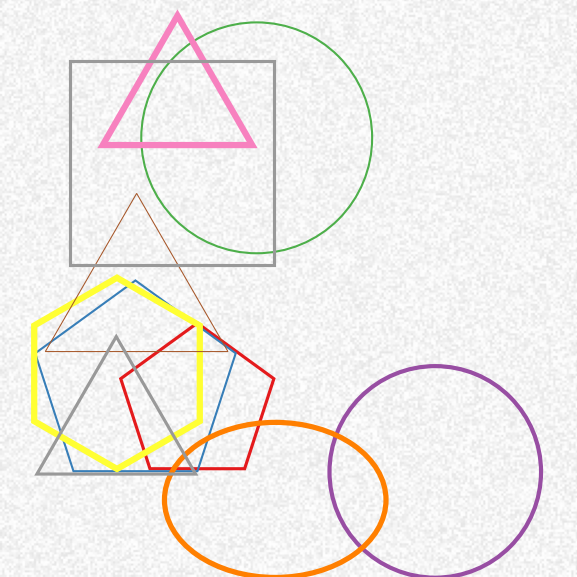[{"shape": "pentagon", "thickness": 1.5, "radius": 0.7, "center": [0.342, 0.3]}, {"shape": "pentagon", "thickness": 1, "radius": 0.91, "center": [0.235, 0.331]}, {"shape": "circle", "thickness": 1, "radius": 1.0, "center": [0.445, 0.76]}, {"shape": "circle", "thickness": 2, "radius": 0.92, "center": [0.754, 0.182]}, {"shape": "oval", "thickness": 2.5, "radius": 0.96, "center": [0.477, 0.133]}, {"shape": "hexagon", "thickness": 3, "radius": 0.83, "center": [0.203, 0.353]}, {"shape": "triangle", "thickness": 0.5, "radius": 0.91, "center": [0.237, 0.482]}, {"shape": "triangle", "thickness": 3, "radius": 0.75, "center": [0.307, 0.823]}, {"shape": "triangle", "thickness": 1.5, "radius": 0.79, "center": [0.201, 0.258]}, {"shape": "square", "thickness": 1.5, "radius": 0.88, "center": [0.298, 0.717]}]